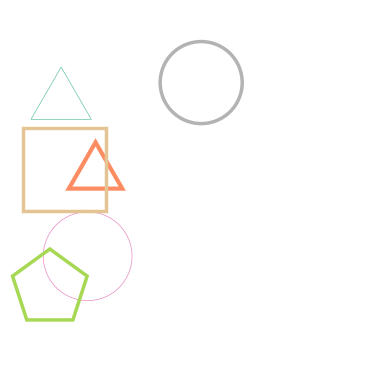[{"shape": "triangle", "thickness": 0.5, "radius": 0.45, "center": [0.159, 0.735]}, {"shape": "triangle", "thickness": 3, "radius": 0.4, "center": [0.248, 0.55]}, {"shape": "circle", "thickness": 0.5, "radius": 0.58, "center": [0.228, 0.334]}, {"shape": "pentagon", "thickness": 2.5, "radius": 0.51, "center": [0.129, 0.251]}, {"shape": "square", "thickness": 2.5, "radius": 0.53, "center": [0.167, 0.559]}, {"shape": "circle", "thickness": 2.5, "radius": 0.53, "center": [0.523, 0.786]}]